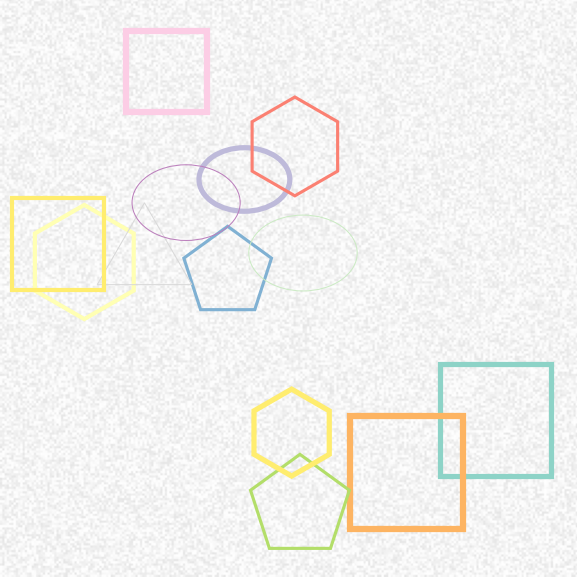[{"shape": "square", "thickness": 2.5, "radius": 0.48, "center": [0.858, 0.271]}, {"shape": "hexagon", "thickness": 2, "radius": 0.49, "center": [0.146, 0.545]}, {"shape": "oval", "thickness": 2.5, "radius": 0.39, "center": [0.423, 0.688]}, {"shape": "hexagon", "thickness": 1.5, "radius": 0.43, "center": [0.511, 0.746]}, {"shape": "pentagon", "thickness": 1.5, "radius": 0.4, "center": [0.394, 0.527]}, {"shape": "square", "thickness": 3, "radius": 0.49, "center": [0.705, 0.181]}, {"shape": "pentagon", "thickness": 1.5, "radius": 0.45, "center": [0.519, 0.122]}, {"shape": "square", "thickness": 3, "radius": 0.35, "center": [0.289, 0.875]}, {"shape": "triangle", "thickness": 0.5, "radius": 0.47, "center": [0.25, 0.553]}, {"shape": "oval", "thickness": 0.5, "radius": 0.47, "center": [0.322, 0.648]}, {"shape": "oval", "thickness": 0.5, "radius": 0.47, "center": [0.525, 0.561]}, {"shape": "square", "thickness": 2, "radius": 0.4, "center": [0.1, 0.577]}, {"shape": "hexagon", "thickness": 2.5, "radius": 0.38, "center": [0.505, 0.25]}]